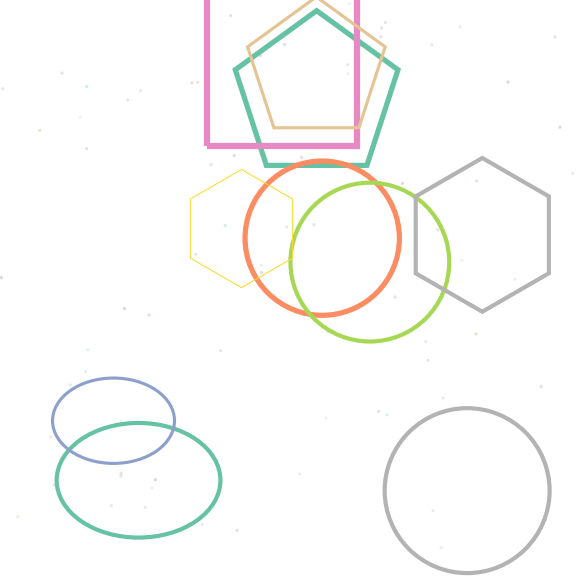[{"shape": "pentagon", "thickness": 2.5, "radius": 0.74, "center": [0.548, 0.833]}, {"shape": "oval", "thickness": 2, "radius": 0.71, "center": [0.24, 0.168]}, {"shape": "circle", "thickness": 2.5, "radius": 0.67, "center": [0.558, 0.587]}, {"shape": "oval", "thickness": 1.5, "radius": 0.53, "center": [0.197, 0.271]}, {"shape": "square", "thickness": 3, "radius": 0.65, "center": [0.488, 0.876]}, {"shape": "circle", "thickness": 2, "radius": 0.69, "center": [0.64, 0.545]}, {"shape": "hexagon", "thickness": 0.5, "radius": 0.51, "center": [0.418, 0.603]}, {"shape": "pentagon", "thickness": 1.5, "radius": 0.63, "center": [0.548, 0.879]}, {"shape": "hexagon", "thickness": 2, "radius": 0.67, "center": [0.835, 0.592]}, {"shape": "circle", "thickness": 2, "radius": 0.71, "center": [0.809, 0.15]}]